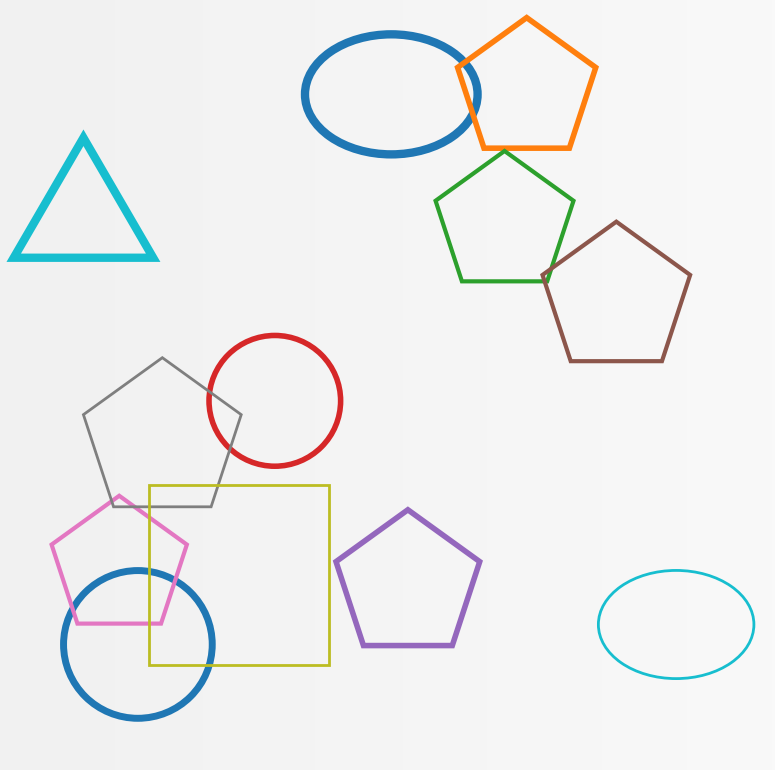[{"shape": "circle", "thickness": 2.5, "radius": 0.48, "center": [0.178, 0.163]}, {"shape": "oval", "thickness": 3, "radius": 0.56, "center": [0.505, 0.877]}, {"shape": "pentagon", "thickness": 2, "radius": 0.47, "center": [0.68, 0.883]}, {"shape": "pentagon", "thickness": 1.5, "radius": 0.47, "center": [0.651, 0.71]}, {"shape": "circle", "thickness": 2, "radius": 0.42, "center": [0.355, 0.479]}, {"shape": "pentagon", "thickness": 2, "radius": 0.49, "center": [0.526, 0.24]}, {"shape": "pentagon", "thickness": 1.5, "radius": 0.5, "center": [0.795, 0.612]}, {"shape": "pentagon", "thickness": 1.5, "radius": 0.46, "center": [0.154, 0.264]}, {"shape": "pentagon", "thickness": 1, "radius": 0.54, "center": [0.209, 0.428]}, {"shape": "square", "thickness": 1, "radius": 0.58, "center": [0.308, 0.253]}, {"shape": "triangle", "thickness": 3, "radius": 0.52, "center": [0.108, 0.717]}, {"shape": "oval", "thickness": 1, "radius": 0.5, "center": [0.872, 0.189]}]